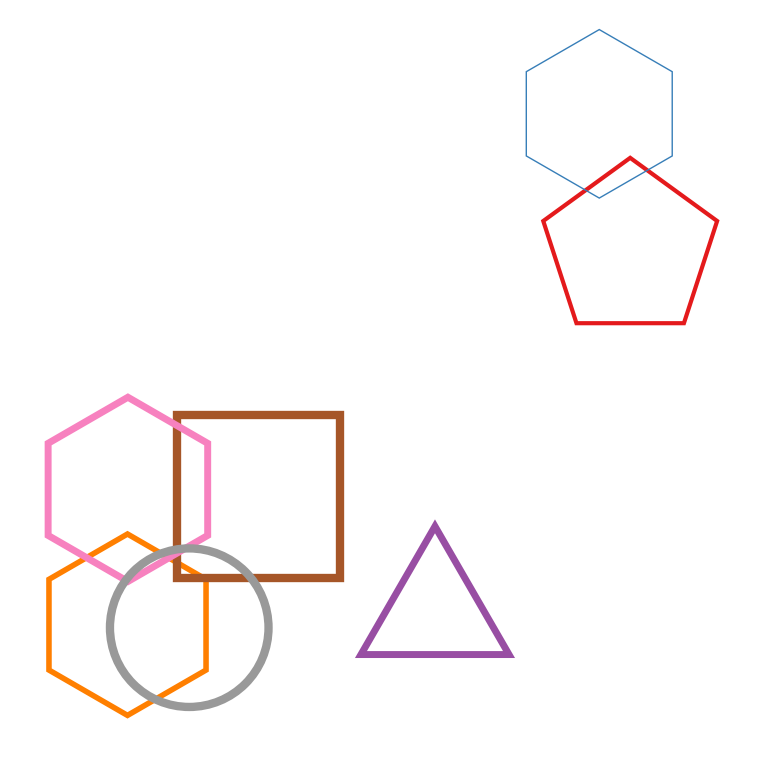[{"shape": "pentagon", "thickness": 1.5, "radius": 0.59, "center": [0.818, 0.676]}, {"shape": "hexagon", "thickness": 0.5, "radius": 0.55, "center": [0.778, 0.852]}, {"shape": "triangle", "thickness": 2.5, "radius": 0.56, "center": [0.565, 0.205]}, {"shape": "hexagon", "thickness": 2, "radius": 0.59, "center": [0.166, 0.189]}, {"shape": "square", "thickness": 3, "radius": 0.53, "center": [0.336, 0.356]}, {"shape": "hexagon", "thickness": 2.5, "radius": 0.6, "center": [0.166, 0.364]}, {"shape": "circle", "thickness": 3, "radius": 0.51, "center": [0.246, 0.185]}]